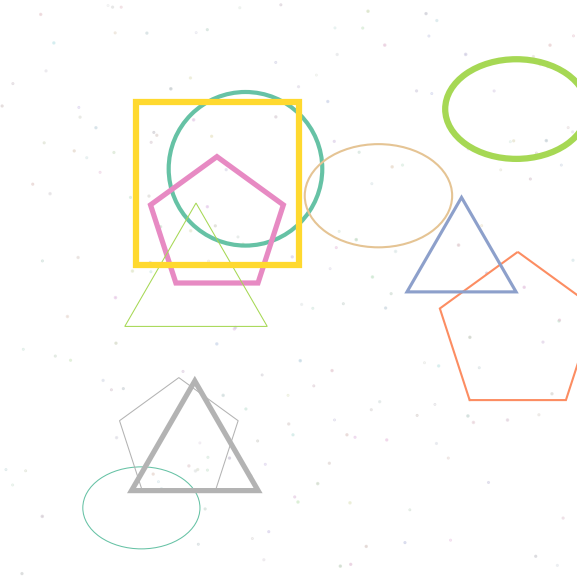[{"shape": "oval", "thickness": 0.5, "radius": 0.51, "center": [0.245, 0.12]}, {"shape": "circle", "thickness": 2, "radius": 0.66, "center": [0.425, 0.707]}, {"shape": "pentagon", "thickness": 1, "radius": 0.71, "center": [0.897, 0.421]}, {"shape": "triangle", "thickness": 1.5, "radius": 0.55, "center": [0.799, 0.548]}, {"shape": "pentagon", "thickness": 2.5, "radius": 0.6, "center": [0.376, 0.607]}, {"shape": "triangle", "thickness": 0.5, "radius": 0.71, "center": [0.339, 0.505]}, {"shape": "oval", "thickness": 3, "radius": 0.62, "center": [0.894, 0.81]}, {"shape": "square", "thickness": 3, "radius": 0.71, "center": [0.376, 0.682]}, {"shape": "oval", "thickness": 1, "radius": 0.64, "center": [0.655, 0.66]}, {"shape": "triangle", "thickness": 2.5, "radius": 0.63, "center": [0.337, 0.213]}, {"shape": "pentagon", "thickness": 0.5, "radius": 0.54, "center": [0.31, 0.237]}]